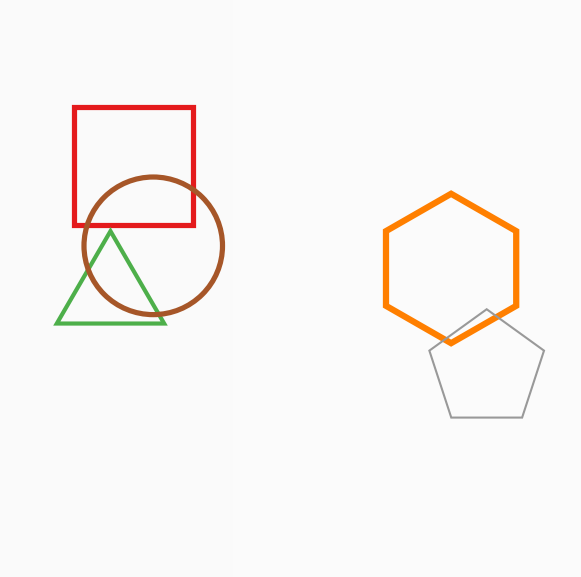[{"shape": "square", "thickness": 2.5, "radius": 0.51, "center": [0.23, 0.712]}, {"shape": "triangle", "thickness": 2, "radius": 0.53, "center": [0.19, 0.492]}, {"shape": "hexagon", "thickness": 3, "radius": 0.65, "center": [0.776, 0.534]}, {"shape": "circle", "thickness": 2.5, "radius": 0.6, "center": [0.264, 0.573]}, {"shape": "pentagon", "thickness": 1, "radius": 0.52, "center": [0.837, 0.36]}]